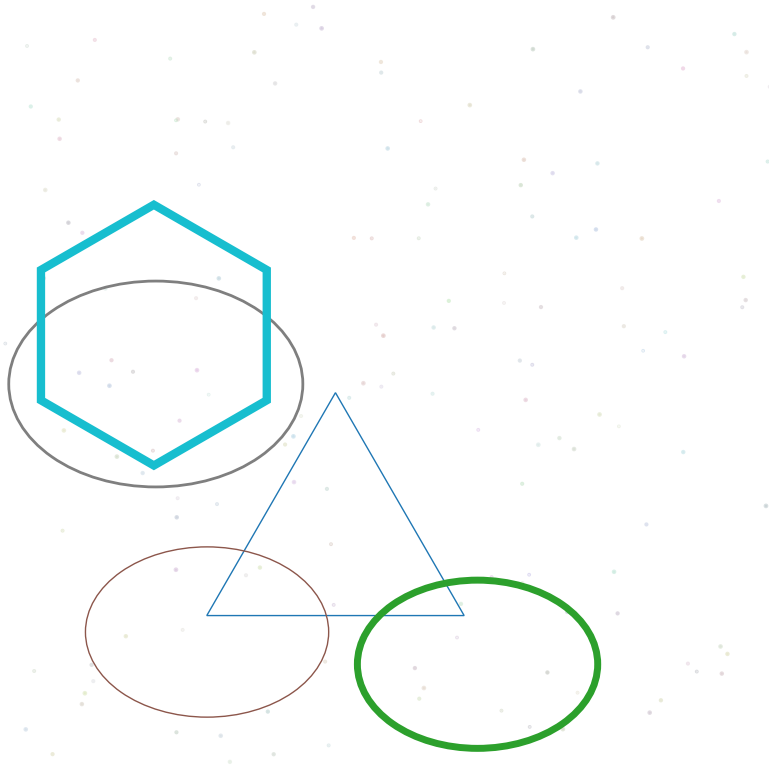[{"shape": "triangle", "thickness": 0.5, "radius": 0.96, "center": [0.436, 0.297]}, {"shape": "oval", "thickness": 2.5, "radius": 0.78, "center": [0.62, 0.137]}, {"shape": "oval", "thickness": 0.5, "radius": 0.79, "center": [0.269, 0.179]}, {"shape": "oval", "thickness": 1, "radius": 0.95, "center": [0.202, 0.501]}, {"shape": "hexagon", "thickness": 3, "radius": 0.85, "center": [0.2, 0.565]}]